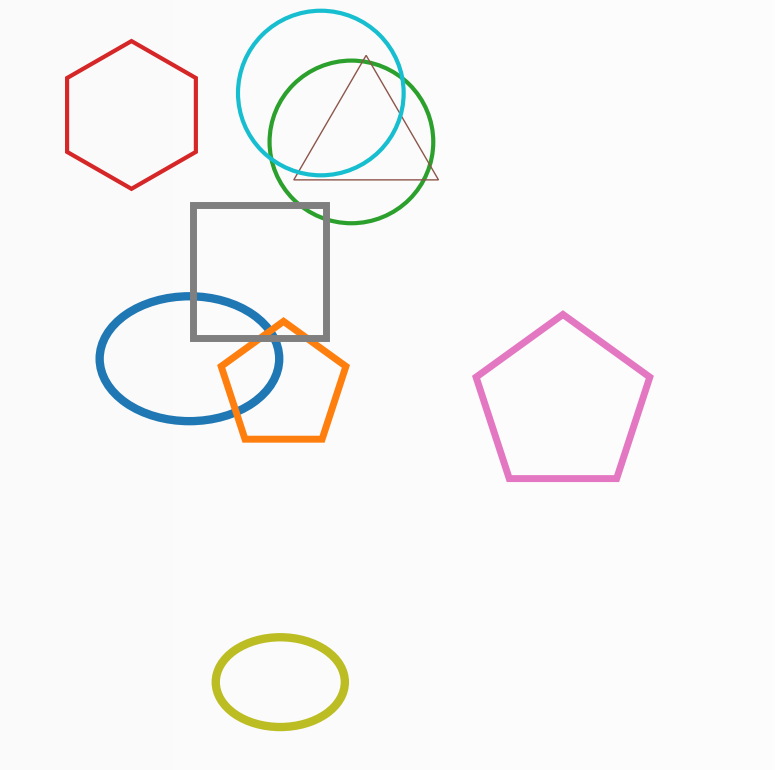[{"shape": "oval", "thickness": 3, "radius": 0.58, "center": [0.244, 0.534]}, {"shape": "pentagon", "thickness": 2.5, "radius": 0.42, "center": [0.366, 0.498]}, {"shape": "circle", "thickness": 1.5, "radius": 0.53, "center": [0.453, 0.816]}, {"shape": "hexagon", "thickness": 1.5, "radius": 0.48, "center": [0.17, 0.851]}, {"shape": "triangle", "thickness": 0.5, "radius": 0.54, "center": [0.472, 0.82]}, {"shape": "pentagon", "thickness": 2.5, "radius": 0.59, "center": [0.726, 0.474]}, {"shape": "square", "thickness": 2.5, "radius": 0.43, "center": [0.335, 0.647]}, {"shape": "oval", "thickness": 3, "radius": 0.42, "center": [0.362, 0.114]}, {"shape": "circle", "thickness": 1.5, "radius": 0.53, "center": [0.414, 0.879]}]